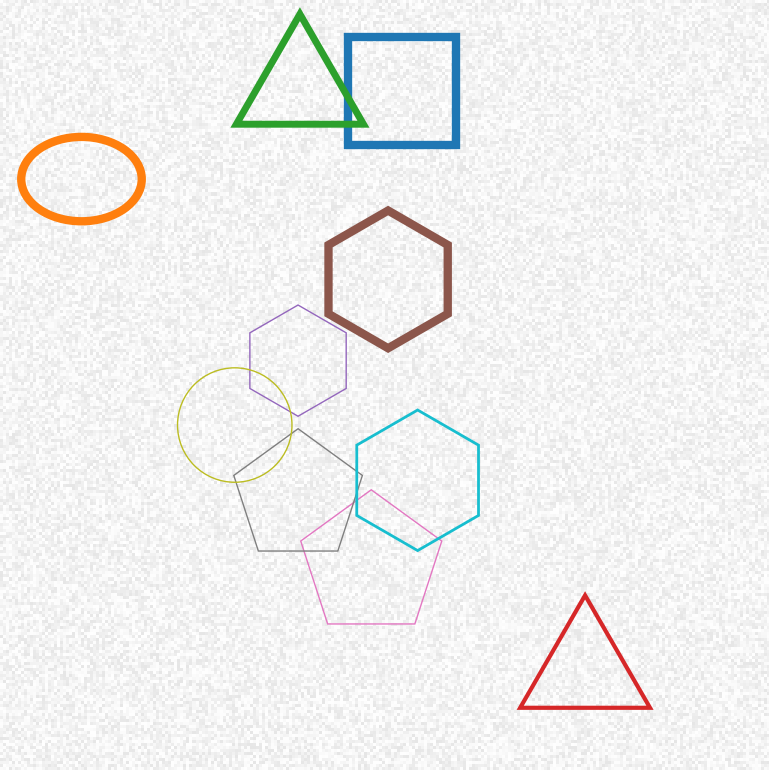[{"shape": "square", "thickness": 3, "radius": 0.35, "center": [0.522, 0.882]}, {"shape": "oval", "thickness": 3, "radius": 0.39, "center": [0.106, 0.767]}, {"shape": "triangle", "thickness": 2.5, "radius": 0.48, "center": [0.39, 0.886]}, {"shape": "triangle", "thickness": 1.5, "radius": 0.49, "center": [0.76, 0.129]}, {"shape": "hexagon", "thickness": 0.5, "radius": 0.36, "center": [0.387, 0.532]}, {"shape": "hexagon", "thickness": 3, "radius": 0.45, "center": [0.504, 0.637]}, {"shape": "pentagon", "thickness": 0.5, "radius": 0.48, "center": [0.482, 0.268]}, {"shape": "pentagon", "thickness": 0.5, "radius": 0.44, "center": [0.387, 0.355]}, {"shape": "circle", "thickness": 0.5, "radius": 0.37, "center": [0.305, 0.448]}, {"shape": "hexagon", "thickness": 1, "radius": 0.46, "center": [0.542, 0.376]}]